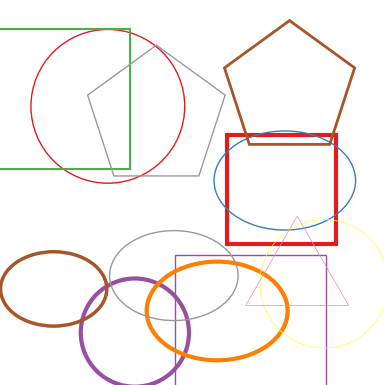[{"shape": "circle", "thickness": 1, "radius": 1.0, "center": [0.28, 0.724]}, {"shape": "square", "thickness": 3, "radius": 0.71, "center": [0.731, 0.509]}, {"shape": "oval", "thickness": 1, "radius": 0.92, "center": [0.74, 0.531]}, {"shape": "square", "thickness": 1.5, "radius": 0.91, "center": [0.157, 0.743]}, {"shape": "circle", "thickness": 3, "radius": 0.7, "center": [0.35, 0.136]}, {"shape": "square", "thickness": 1, "radius": 0.98, "center": [0.651, 0.141]}, {"shape": "oval", "thickness": 3, "radius": 0.92, "center": [0.564, 0.192]}, {"shape": "circle", "thickness": 0.5, "radius": 0.83, "center": [0.842, 0.263]}, {"shape": "oval", "thickness": 2.5, "radius": 0.69, "center": [0.139, 0.25]}, {"shape": "pentagon", "thickness": 2, "radius": 0.89, "center": [0.752, 0.769]}, {"shape": "triangle", "thickness": 0.5, "radius": 0.77, "center": [0.772, 0.284]}, {"shape": "oval", "thickness": 1, "radius": 0.83, "center": [0.452, 0.284]}, {"shape": "pentagon", "thickness": 1, "radius": 0.94, "center": [0.406, 0.695]}]